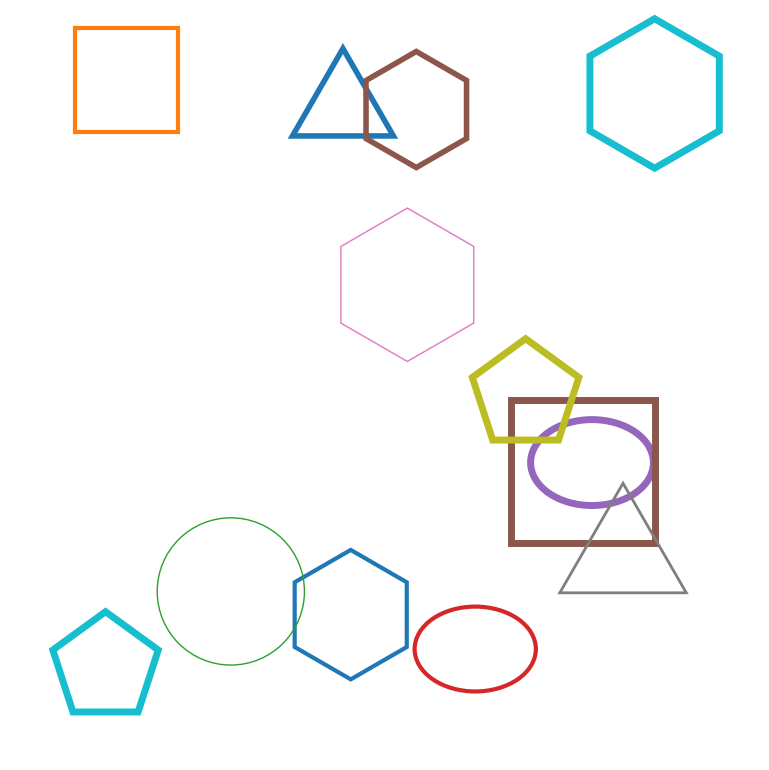[{"shape": "hexagon", "thickness": 1.5, "radius": 0.42, "center": [0.455, 0.202]}, {"shape": "triangle", "thickness": 2, "radius": 0.38, "center": [0.445, 0.861]}, {"shape": "square", "thickness": 1.5, "radius": 0.34, "center": [0.164, 0.896]}, {"shape": "circle", "thickness": 0.5, "radius": 0.48, "center": [0.3, 0.232]}, {"shape": "oval", "thickness": 1.5, "radius": 0.39, "center": [0.617, 0.157]}, {"shape": "oval", "thickness": 2.5, "radius": 0.4, "center": [0.769, 0.399]}, {"shape": "square", "thickness": 2.5, "radius": 0.47, "center": [0.757, 0.388]}, {"shape": "hexagon", "thickness": 2, "radius": 0.38, "center": [0.541, 0.858]}, {"shape": "hexagon", "thickness": 0.5, "radius": 0.5, "center": [0.529, 0.63]}, {"shape": "triangle", "thickness": 1, "radius": 0.47, "center": [0.809, 0.278]}, {"shape": "pentagon", "thickness": 2.5, "radius": 0.36, "center": [0.683, 0.487]}, {"shape": "pentagon", "thickness": 2.5, "radius": 0.36, "center": [0.137, 0.134]}, {"shape": "hexagon", "thickness": 2.5, "radius": 0.49, "center": [0.85, 0.879]}]